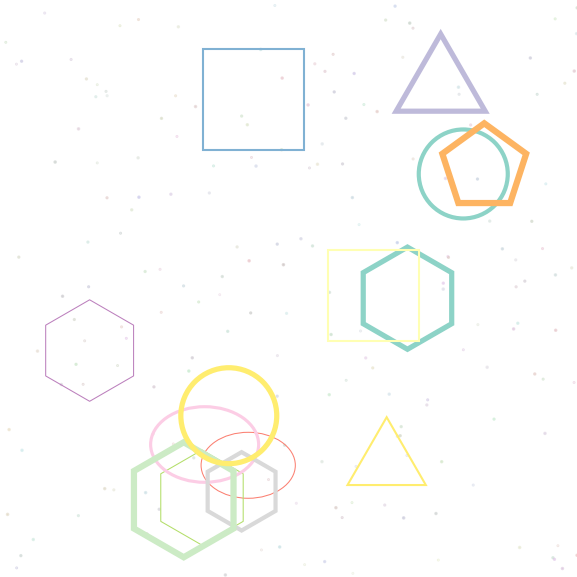[{"shape": "hexagon", "thickness": 2.5, "radius": 0.44, "center": [0.706, 0.483]}, {"shape": "circle", "thickness": 2, "radius": 0.39, "center": [0.802, 0.698]}, {"shape": "square", "thickness": 1, "radius": 0.39, "center": [0.647, 0.487]}, {"shape": "triangle", "thickness": 2.5, "radius": 0.45, "center": [0.763, 0.851]}, {"shape": "oval", "thickness": 0.5, "radius": 0.41, "center": [0.43, 0.193]}, {"shape": "square", "thickness": 1, "radius": 0.44, "center": [0.439, 0.827]}, {"shape": "pentagon", "thickness": 3, "radius": 0.38, "center": [0.839, 0.709]}, {"shape": "hexagon", "thickness": 0.5, "radius": 0.41, "center": [0.35, 0.138]}, {"shape": "oval", "thickness": 1.5, "radius": 0.47, "center": [0.354, 0.229]}, {"shape": "hexagon", "thickness": 2, "radius": 0.34, "center": [0.418, 0.148]}, {"shape": "hexagon", "thickness": 0.5, "radius": 0.44, "center": [0.155, 0.392]}, {"shape": "hexagon", "thickness": 3, "radius": 0.5, "center": [0.318, 0.134]}, {"shape": "circle", "thickness": 2.5, "radius": 0.42, "center": [0.396, 0.279]}, {"shape": "triangle", "thickness": 1, "radius": 0.39, "center": [0.67, 0.198]}]